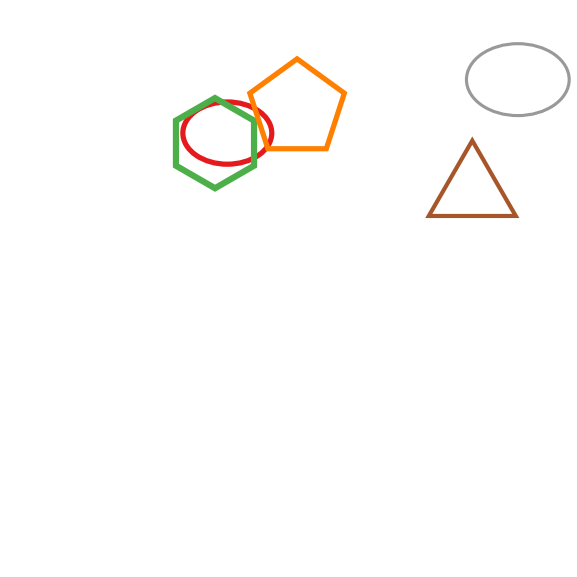[{"shape": "oval", "thickness": 2.5, "radius": 0.38, "center": [0.394, 0.769]}, {"shape": "hexagon", "thickness": 3, "radius": 0.39, "center": [0.372, 0.751]}, {"shape": "pentagon", "thickness": 2.5, "radius": 0.43, "center": [0.514, 0.811]}, {"shape": "triangle", "thickness": 2, "radius": 0.44, "center": [0.818, 0.669]}, {"shape": "oval", "thickness": 1.5, "radius": 0.44, "center": [0.897, 0.861]}]